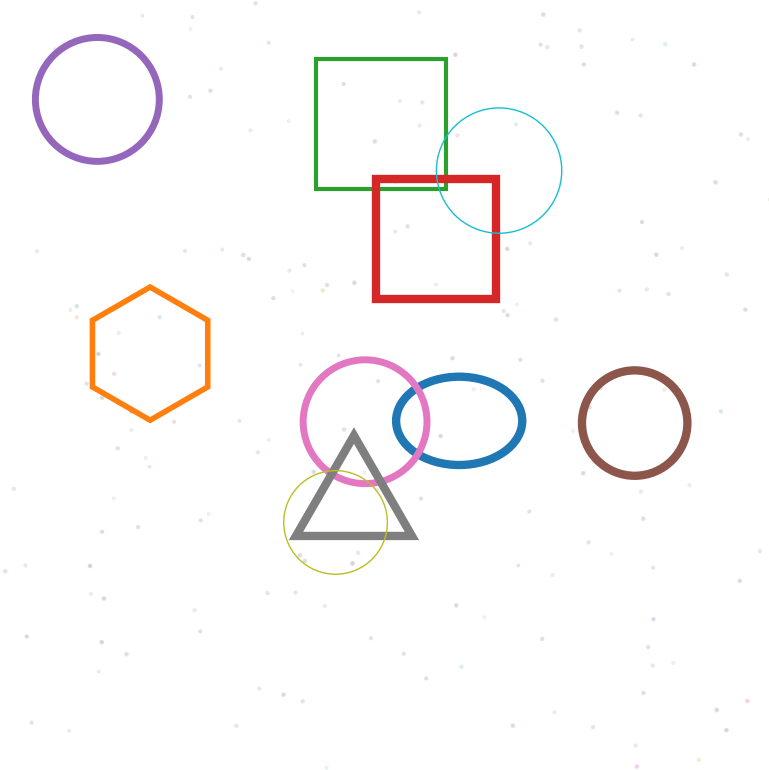[{"shape": "oval", "thickness": 3, "radius": 0.41, "center": [0.596, 0.453]}, {"shape": "hexagon", "thickness": 2, "radius": 0.43, "center": [0.195, 0.541]}, {"shape": "square", "thickness": 1.5, "radius": 0.42, "center": [0.495, 0.839]}, {"shape": "square", "thickness": 3, "radius": 0.39, "center": [0.566, 0.69]}, {"shape": "circle", "thickness": 2.5, "radius": 0.4, "center": [0.126, 0.871]}, {"shape": "circle", "thickness": 3, "radius": 0.34, "center": [0.824, 0.451]}, {"shape": "circle", "thickness": 2.5, "radius": 0.4, "center": [0.474, 0.452]}, {"shape": "triangle", "thickness": 3, "radius": 0.43, "center": [0.46, 0.347]}, {"shape": "circle", "thickness": 0.5, "radius": 0.34, "center": [0.436, 0.322]}, {"shape": "circle", "thickness": 0.5, "radius": 0.41, "center": [0.648, 0.778]}]